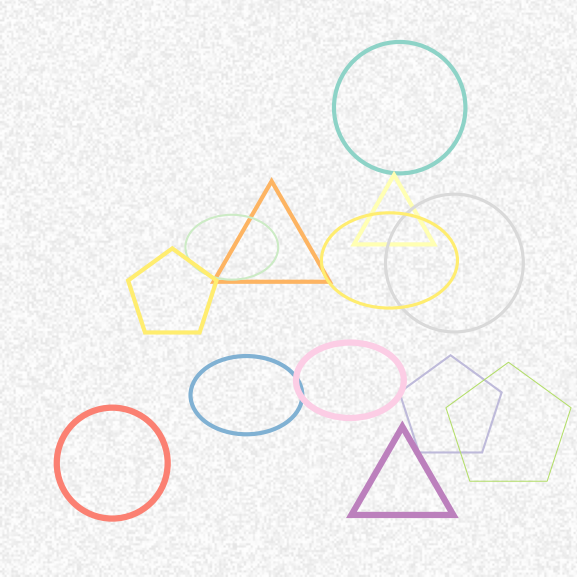[{"shape": "circle", "thickness": 2, "radius": 0.57, "center": [0.692, 0.813]}, {"shape": "triangle", "thickness": 2, "radius": 0.4, "center": [0.682, 0.616]}, {"shape": "pentagon", "thickness": 1, "radius": 0.47, "center": [0.78, 0.291]}, {"shape": "circle", "thickness": 3, "radius": 0.48, "center": [0.194, 0.197]}, {"shape": "oval", "thickness": 2, "radius": 0.48, "center": [0.427, 0.315]}, {"shape": "triangle", "thickness": 2, "radius": 0.58, "center": [0.47, 0.569]}, {"shape": "pentagon", "thickness": 0.5, "radius": 0.57, "center": [0.88, 0.258]}, {"shape": "oval", "thickness": 3, "radius": 0.47, "center": [0.606, 0.341]}, {"shape": "circle", "thickness": 1.5, "radius": 0.6, "center": [0.787, 0.544]}, {"shape": "triangle", "thickness": 3, "radius": 0.51, "center": [0.697, 0.158]}, {"shape": "oval", "thickness": 1, "radius": 0.4, "center": [0.401, 0.571]}, {"shape": "oval", "thickness": 1.5, "radius": 0.59, "center": [0.674, 0.548]}, {"shape": "pentagon", "thickness": 2, "radius": 0.4, "center": [0.298, 0.489]}]